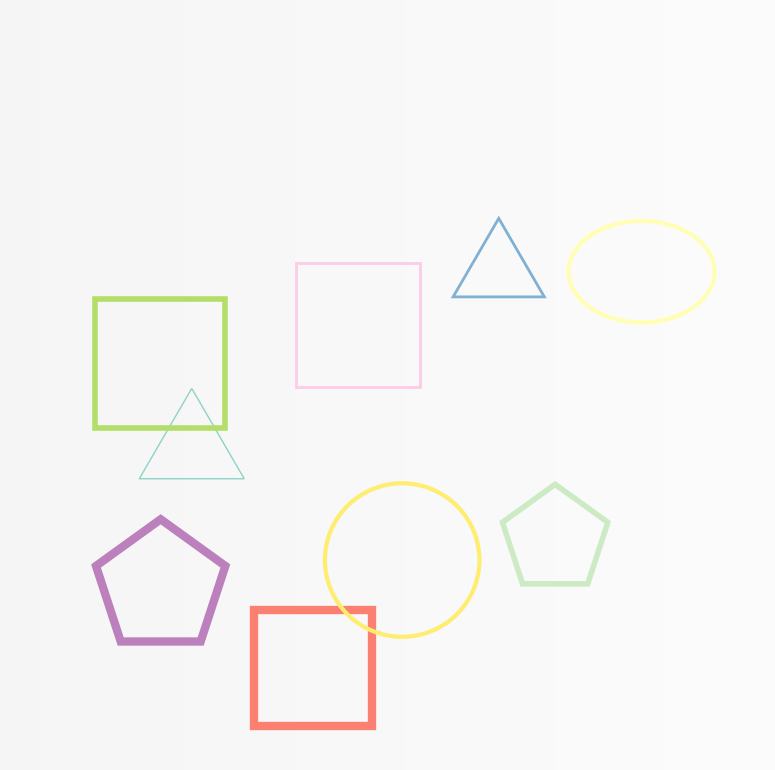[{"shape": "triangle", "thickness": 0.5, "radius": 0.39, "center": [0.247, 0.417]}, {"shape": "oval", "thickness": 1.5, "radius": 0.47, "center": [0.828, 0.647]}, {"shape": "square", "thickness": 3, "radius": 0.38, "center": [0.404, 0.132]}, {"shape": "triangle", "thickness": 1, "radius": 0.34, "center": [0.644, 0.648]}, {"shape": "square", "thickness": 2, "radius": 0.42, "center": [0.206, 0.528]}, {"shape": "square", "thickness": 1, "radius": 0.4, "center": [0.462, 0.578]}, {"shape": "pentagon", "thickness": 3, "radius": 0.44, "center": [0.207, 0.238]}, {"shape": "pentagon", "thickness": 2, "radius": 0.36, "center": [0.716, 0.3]}, {"shape": "circle", "thickness": 1.5, "radius": 0.5, "center": [0.519, 0.273]}]